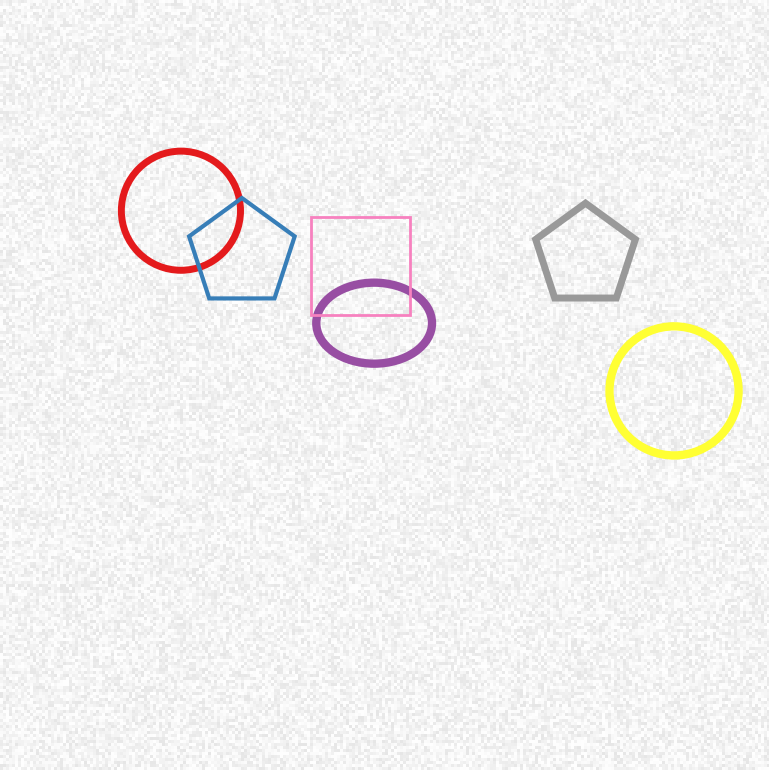[{"shape": "circle", "thickness": 2.5, "radius": 0.39, "center": [0.235, 0.726]}, {"shape": "pentagon", "thickness": 1.5, "radius": 0.36, "center": [0.314, 0.671]}, {"shape": "oval", "thickness": 3, "radius": 0.38, "center": [0.486, 0.58]}, {"shape": "circle", "thickness": 3, "radius": 0.42, "center": [0.875, 0.492]}, {"shape": "square", "thickness": 1, "radius": 0.32, "center": [0.468, 0.655]}, {"shape": "pentagon", "thickness": 2.5, "radius": 0.34, "center": [0.76, 0.668]}]